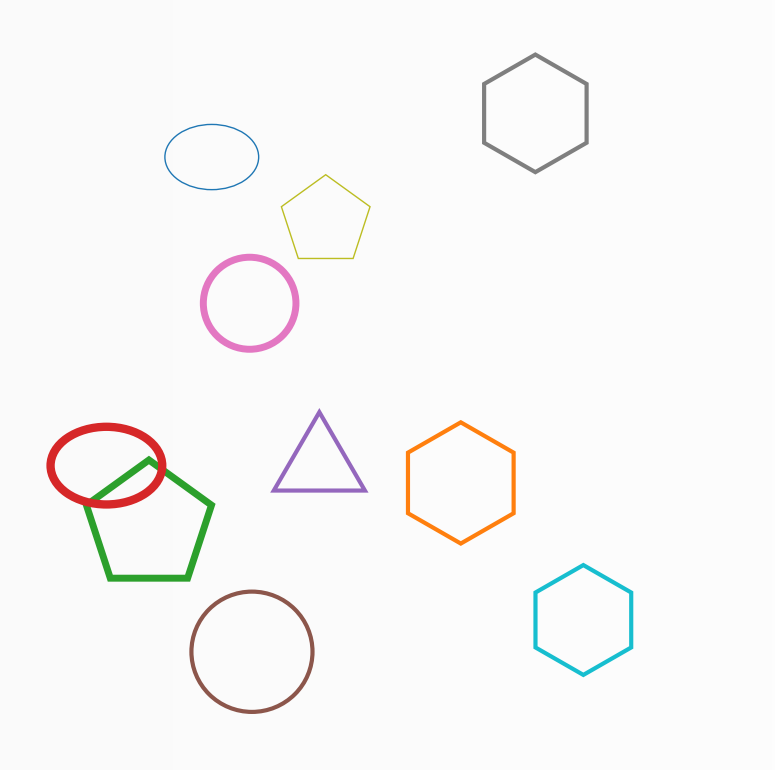[{"shape": "oval", "thickness": 0.5, "radius": 0.3, "center": [0.273, 0.796]}, {"shape": "hexagon", "thickness": 1.5, "radius": 0.39, "center": [0.595, 0.373]}, {"shape": "pentagon", "thickness": 2.5, "radius": 0.42, "center": [0.192, 0.318]}, {"shape": "oval", "thickness": 3, "radius": 0.36, "center": [0.137, 0.395]}, {"shape": "triangle", "thickness": 1.5, "radius": 0.34, "center": [0.412, 0.397]}, {"shape": "circle", "thickness": 1.5, "radius": 0.39, "center": [0.325, 0.154]}, {"shape": "circle", "thickness": 2.5, "radius": 0.3, "center": [0.322, 0.606]}, {"shape": "hexagon", "thickness": 1.5, "radius": 0.38, "center": [0.691, 0.853]}, {"shape": "pentagon", "thickness": 0.5, "radius": 0.3, "center": [0.42, 0.713]}, {"shape": "hexagon", "thickness": 1.5, "radius": 0.36, "center": [0.753, 0.195]}]